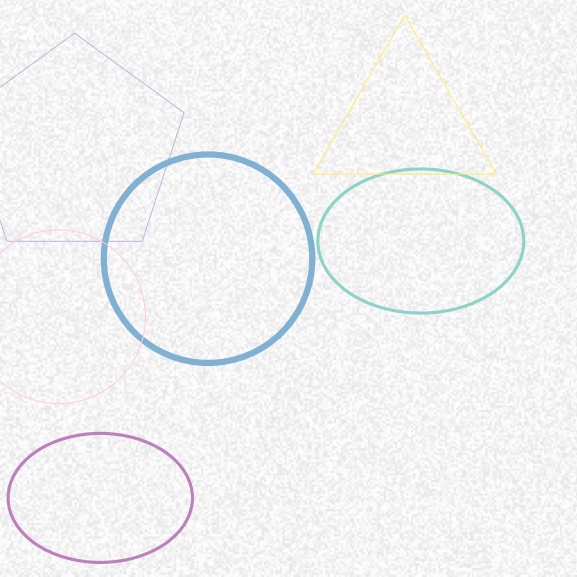[{"shape": "oval", "thickness": 1.5, "radius": 0.89, "center": [0.729, 0.582]}, {"shape": "pentagon", "thickness": 0.5, "radius": 1.0, "center": [0.129, 0.742]}, {"shape": "circle", "thickness": 3, "radius": 0.9, "center": [0.36, 0.551]}, {"shape": "circle", "thickness": 0.5, "radius": 0.75, "center": [0.102, 0.451]}, {"shape": "oval", "thickness": 1.5, "radius": 0.8, "center": [0.174, 0.137]}, {"shape": "triangle", "thickness": 0.5, "radius": 0.92, "center": [0.701, 0.789]}]